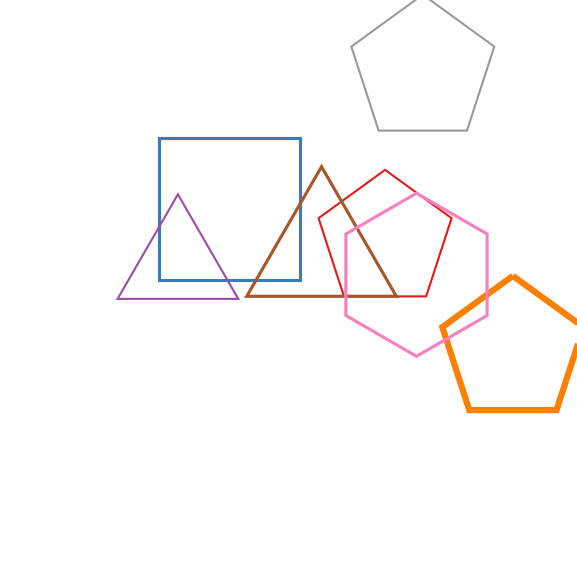[{"shape": "pentagon", "thickness": 1, "radius": 0.61, "center": [0.667, 0.584]}, {"shape": "square", "thickness": 1.5, "radius": 0.61, "center": [0.398, 0.637]}, {"shape": "triangle", "thickness": 1, "radius": 0.6, "center": [0.308, 0.542]}, {"shape": "pentagon", "thickness": 3, "radius": 0.64, "center": [0.888, 0.393]}, {"shape": "triangle", "thickness": 1.5, "radius": 0.75, "center": [0.557, 0.561]}, {"shape": "hexagon", "thickness": 1.5, "radius": 0.71, "center": [0.721, 0.523]}, {"shape": "pentagon", "thickness": 1, "radius": 0.65, "center": [0.732, 0.878]}]